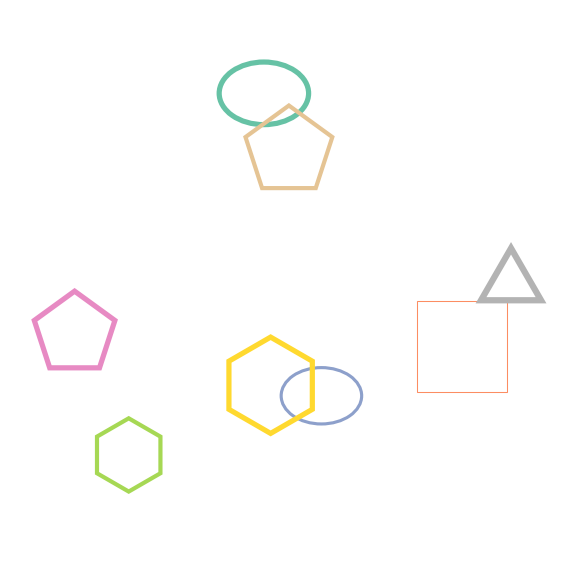[{"shape": "oval", "thickness": 2.5, "radius": 0.39, "center": [0.457, 0.838]}, {"shape": "square", "thickness": 0.5, "radius": 0.39, "center": [0.8, 0.399]}, {"shape": "oval", "thickness": 1.5, "radius": 0.35, "center": [0.557, 0.314]}, {"shape": "pentagon", "thickness": 2.5, "radius": 0.37, "center": [0.129, 0.422]}, {"shape": "hexagon", "thickness": 2, "radius": 0.32, "center": [0.223, 0.211]}, {"shape": "hexagon", "thickness": 2.5, "radius": 0.42, "center": [0.469, 0.332]}, {"shape": "pentagon", "thickness": 2, "radius": 0.4, "center": [0.5, 0.737]}, {"shape": "triangle", "thickness": 3, "radius": 0.3, "center": [0.885, 0.509]}]